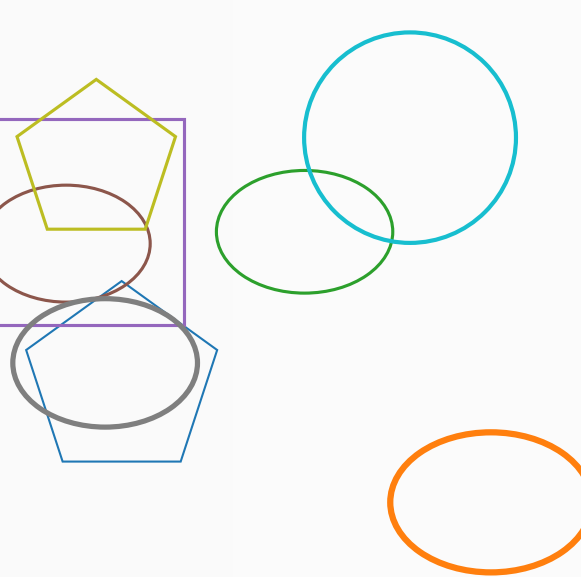[{"shape": "pentagon", "thickness": 1, "radius": 0.86, "center": [0.209, 0.34]}, {"shape": "oval", "thickness": 3, "radius": 0.87, "center": [0.845, 0.129]}, {"shape": "oval", "thickness": 1.5, "radius": 0.76, "center": [0.524, 0.598]}, {"shape": "square", "thickness": 1.5, "radius": 0.89, "center": [0.138, 0.615]}, {"shape": "oval", "thickness": 1.5, "radius": 0.72, "center": [0.114, 0.577]}, {"shape": "oval", "thickness": 2.5, "radius": 0.79, "center": [0.181, 0.371]}, {"shape": "pentagon", "thickness": 1.5, "radius": 0.72, "center": [0.166, 0.718]}, {"shape": "circle", "thickness": 2, "radius": 0.91, "center": [0.705, 0.761]}]